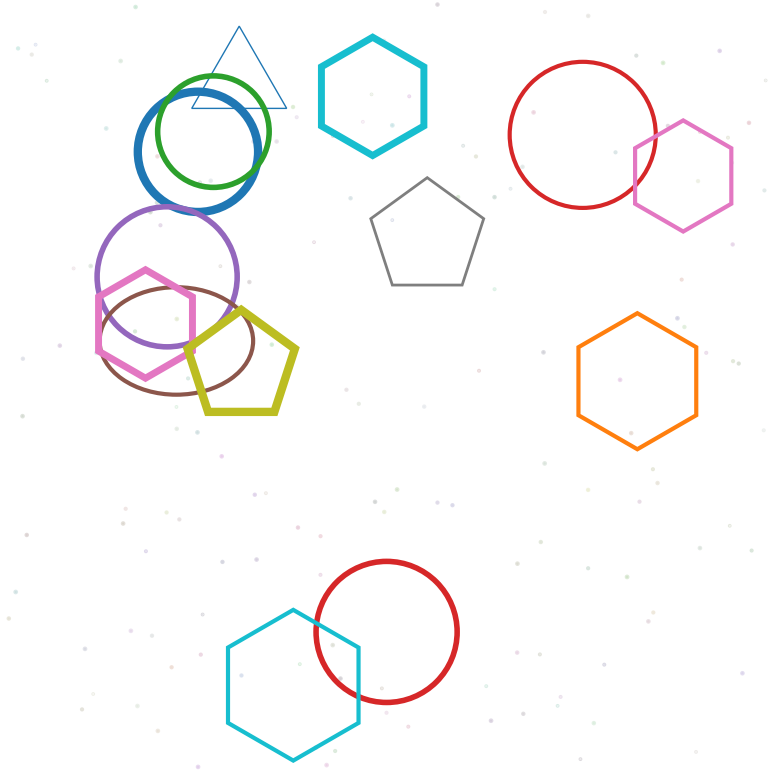[{"shape": "circle", "thickness": 3, "radius": 0.39, "center": [0.257, 0.803]}, {"shape": "triangle", "thickness": 0.5, "radius": 0.36, "center": [0.311, 0.895]}, {"shape": "hexagon", "thickness": 1.5, "radius": 0.44, "center": [0.828, 0.505]}, {"shape": "circle", "thickness": 2, "radius": 0.36, "center": [0.277, 0.829]}, {"shape": "circle", "thickness": 1.5, "radius": 0.47, "center": [0.757, 0.825]}, {"shape": "circle", "thickness": 2, "radius": 0.46, "center": [0.502, 0.179]}, {"shape": "circle", "thickness": 2, "radius": 0.45, "center": [0.217, 0.641]}, {"shape": "oval", "thickness": 1.5, "radius": 0.5, "center": [0.229, 0.557]}, {"shape": "hexagon", "thickness": 2.5, "radius": 0.35, "center": [0.189, 0.579]}, {"shape": "hexagon", "thickness": 1.5, "radius": 0.36, "center": [0.887, 0.771]}, {"shape": "pentagon", "thickness": 1, "radius": 0.39, "center": [0.555, 0.692]}, {"shape": "pentagon", "thickness": 3, "radius": 0.37, "center": [0.313, 0.524]}, {"shape": "hexagon", "thickness": 2.5, "radius": 0.38, "center": [0.484, 0.875]}, {"shape": "hexagon", "thickness": 1.5, "radius": 0.49, "center": [0.381, 0.11]}]